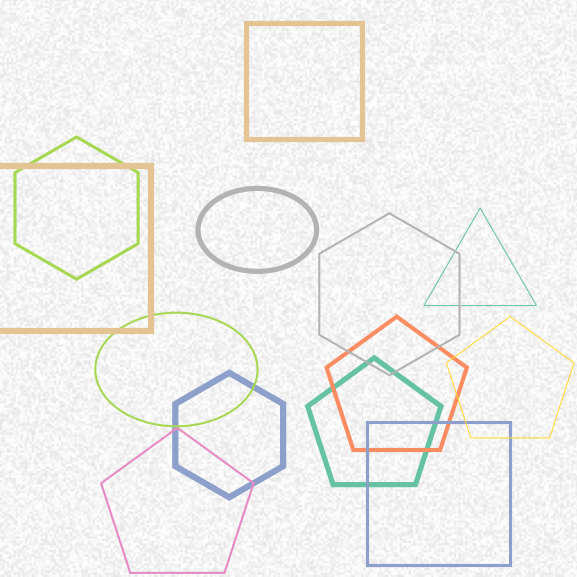[{"shape": "pentagon", "thickness": 2.5, "radius": 0.61, "center": [0.648, 0.258]}, {"shape": "triangle", "thickness": 0.5, "radius": 0.56, "center": [0.831, 0.526]}, {"shape": "pentagon", "thickness": 2, "radius": 0.64, "center": [0.687, 0.323]}, {"shape": "hexagon", "thickness": 3, "radius": 0.54, "center": [0.397, 0.246]}, {"shape": "square", "thickness": 1.5, "radius": 0.62, "center": [0.759, 0.144]}, {"shape": "pentagon", "thickness": 1, "radius": 0.69, "center": [0.307, 0.119]}, {"shape": "oval", "thickness": 1, "radius": 0.7, "center": [0.305, 0.359]}, {"shape": "hexagon", "thickness": 1.5, "radius": 0.62, "center": [0.133, 0.639]}, {"shape": "pentagon", "thickness": 0.5, "radius": 0.58, "center": [0.883, 0.335]}, {"shape": "square", "thickness": 2.5, "radius": 0.5, "center": [0.526, 0.859]}, {"shape": "square", "thickness": 3, "radius": 0.71, "center": [0.119, 0.569]}, {"shape": "hexagon", "thickness": 1, "radius": 0.7, "center": [0.674, 0.49]}, {"shape": "oval", "thickness": 2.5, "radius": 0.51, "center": [0.446, 0.601]}]